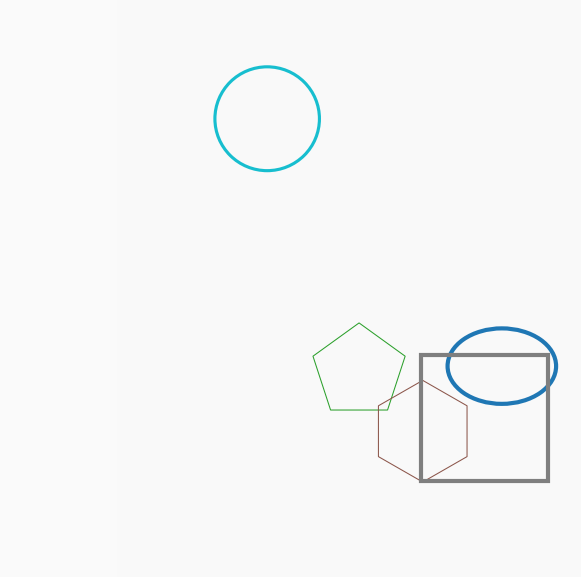[{"shape": "oval", "thickness": 2, "radius": 0.47, "center": [0.863, 0.365]}, {"shape": "pentagon", "thickness": 0.5, "radius": 0.42, "center": [0.618, 0.357]}, {"shape": "hexagon", "thickness": 0.5, "radius": 0.44, "center": [0.727, 0.252]}, {"shape": "square", "thickness": 2, "radius": 0.55, "center": [0.834, 0.275]}, {"shape": "circle", "thickness": 1.5, "radius": 0.45, "center": [0.46, 0.794]}]